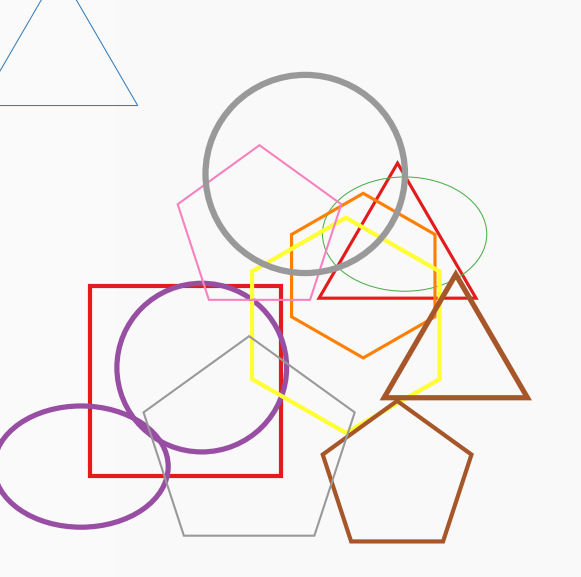[{"shape": "square", "thickness": 2, "radius": 0.82, "center": [0.319, 0.339]}, {"shape": "triangle", "thickness": 1.5, "radius": 0.78, "center": [0.684, 0.561]}, {"shape": "triangle", "thickness": 0.5, "radius": 0.78, "center": [0.101, 0.895]}, {"shape": "oval", "thickness": 0.5, "radius": 0.71, "center": [0.696, 0.594]}, {"shape": "oval", "thickness": 2.5, "radius": 0.75, "center": [0.139, 0.191]}, {"shape": "circle", "thickness": 2.5, "radius": 0.73, "center": [0.347, 0.363]}, {"shape": "hexagon", "thickness": 1.5, "radius": 0.71, "center": [0.625, 0.522]}, {"shape": "hexagon", "thickness": 2, "radius": 0.93, "center": [0.595, 0.436]}, {"shape": "pentagon", "thickness": 2, "radius": 0.67, "center": [0.683, 0.17]}, {"shape": "triangle", "thickness": 2.5, "radius": 0.71, "center": [0.784, 0.382]}, {"shape": "pentagon", "thickness": 1, "radius": 0.74, "center": [0.446, 0.6]}, {"shape": "circle", "thickness": 3, "radius": 0.86, "center": [0.525, 0.698]}, {"shape": "pentagon", "thickness": 1, "radius": 0.95, "center": [0.429, 0.226]}]